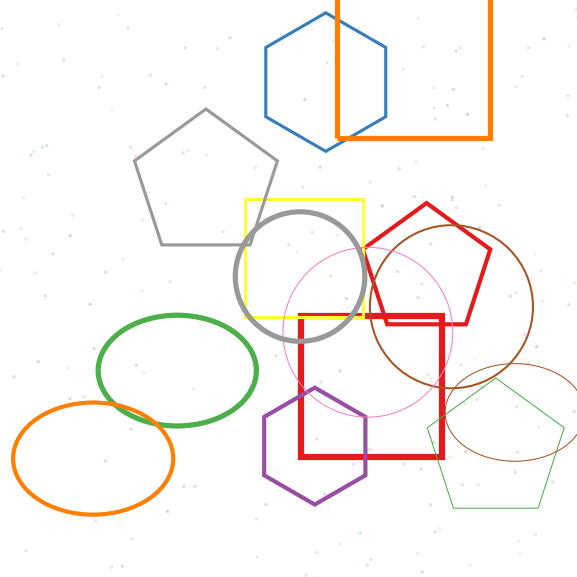[{"shape": "square", "thickness": 3, "radius": 0.61, "center": [0.643, 0.329]}, {"shape": "pentagon", "thickness": 2, "radius": 0.58, "center": [0.739, 0.531]}, {"shape": "hexagon", "thickness": 1.5, "radius": 0.6, "center": [0.564, 0.857]}, {"shape": "pentagon", "thickness": 0.5, "radius": 0.62, "center": [0.858, 0.22]}, {"shape": "oval", "thickness": 2.5, "radius": 0.68, "center": [0.307, 0.357]}, {"shape": "hexagon", "thickness": 2, "radius": 0.51, "center": [0.545, 0.227]}, {"shape": "oval", "thickness": 2, "radius": 0.69, "center": [0.161, 0.205]}, {"shape": "square", "thickness": 2.5, "radius": 0.66, "center": [0.717, 0.893]}, {"shape": "square", "thickness": 1.5, "radius": 0.51, "center": [0.527, 0.552]}, {"shape": "oval", "thickness": 0.5, "radius": 0.6, "center": [0.891, 0.285]}, {"shape": "circle", "thickness": 1, "radius": 0.71, "center": [0.782, 0.468]}, {"shape": "circle", "thickness": 0.5, "radius": 0.74, "center": [0.637, 0.424]}, {"shape": "pentagon", "thickness": 1.5, "radius": 0.65, "center": [0.357, 0.68]}, {"shape": "circle", "thickness": 2.5, "radius": 0.56, "center": [0.52, 0.52]}]